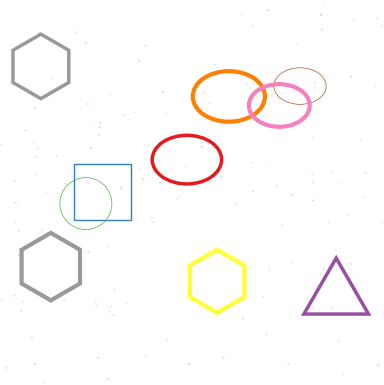[{"shape": "oval", "thickness": 2.5, "radius": 0.45, "center": [0.485, 0.585]}, {"shape": "square", "thickness": 1, "radius": 0.36, "center": [0.266, 0.5]}, {"shape": "circle", "thickness": 0.5, "radius": 0.34, "center": [0.223, 0.471]}, {"shape": "triangle", "thickness": 2.5, "radius": 0.48, "center": [0.873, 0.233]}, {"shape": "oval", "thickness": 3, "radius": 0.47, "center": [0.594, 0.75]}, {"shape": "hexagon", "thickness": 3, "radius": 0.41, "center": [0.564, 0.269]}, {"shape": "oval", "thickness": 0.5, "radius": 0.34, "center": [0.779, 0.776]}, {"shape": "oval", "thickness": 3, "radius": 0.4, "center": [0.725, 0.726]}, {"shape": "hexagon", "thickness": 2.5, "radius": 0.42, "center": [0.106, 0.828]}, {"shape": "hexagon", "thickness": 3, "radius": 0.44, "center": [0.132, 0.307]}]